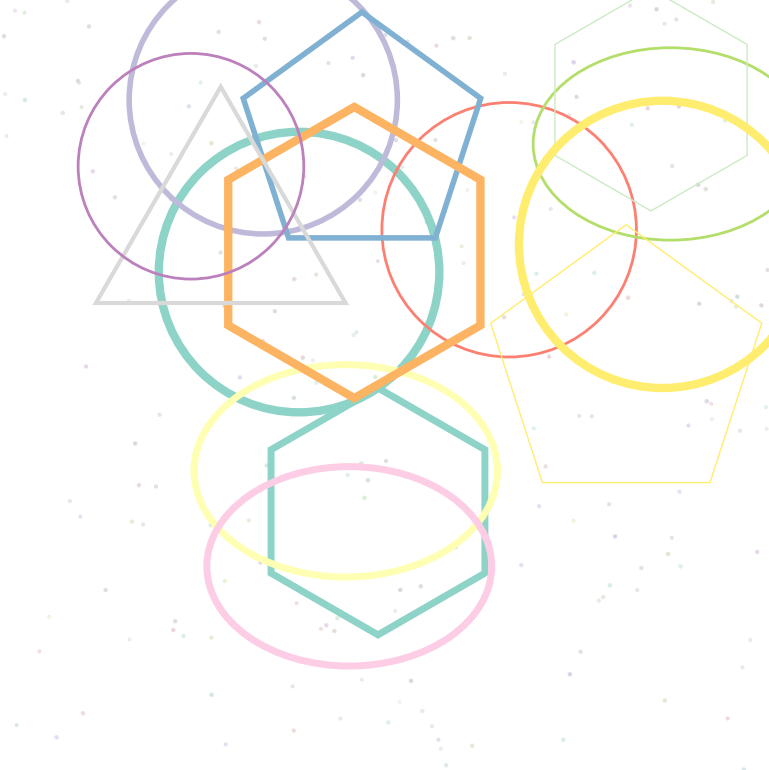[{"shape": "circle", "thickness": 3, "radius": 0.91, "center": [0.388, 0.647]}, {"shape": "hexagon", "thickness": 2.5, "radius": 0.8, "center": [0.491, 0.336]}, {"shape": "oval", "thickness": 2.5, "radius": 0.99, "center": [0.449, 0.389]}, {"shape": "circle", "thickness": 2, "radius": 0.87, "center": [0.342, 0.87]}, {"shape": "circle", "thickness": 1, "radius": 0.83, "center": [0.661, 0.702]}, {"shape": "pentagon", "thickness": 2, "radius": 0.81, "center": [0.47, 0.822]}, {"shape": "hexagon", "thickness": 3, "radius": 0.95, "center": [0.46, 0.672]}, {"shape": "oval", "thickness": 1, "radius": 0.89, "center": [0.871, 0.813]}, {"shape": "oval", "thickness": 2.5, "radius": 0.92, "center": [0.454, 0.265]}, {"shape": "triangle", "thickness": 1.5, "radius": 0.94, "center": [0.287, 0.7]}, {"shape": "circle", "thickness": 1, "radius": 0.73, "center": [0.248, 0.784]}, {"shape": "hexagon", "thickness": 0.5, "radius": 0.72, "center": [0.845, 0.87]}, {"shape": "pentagon", "thickness": 0.5, "radius": 0.93, "center": [0.813, 0.523]}, {"shape": "circle", "thickness": 3, "radius": 0.93, "center": [0.86, 0.683]}]